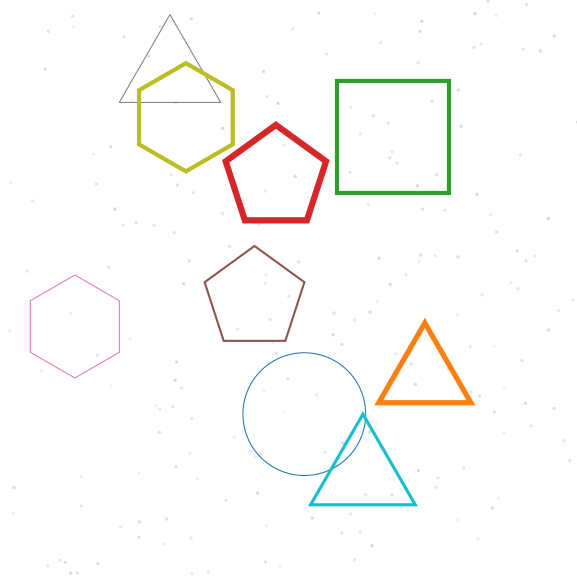[{"shape": "circle", "thickness": 0.5, "radius": 0.53, "center": [0.527, 0.282]}, {"shape": "triangle", "thickness": 2.5, "radius": 0.46, "center": [0.736, 0.348]}, {"shape": "square", "thickness": 2, "radius": 0.49, "center": [0.681, 0.762]}, {"shape": "pentagon", "thickness": 3, "radius": 0.46, "center": [0.478, 0.691]}, {"shape": "pentagon", "thickness": 1, "radius": 0.45, "center": [0.441, 0.482]}, {"shape": "hexagon", "thickness": 0.5, "radius": 0.45, "center": [0.13, 0.434]}, {"shape": "triangle", "thickness": 0.5, "radius": 0.51, "center": [0.294, 0.872]}, {"shape": "hexagon", "thickness": 2, "radius": 0.47, "center": [0.322, 0.796]}, {"shape": "triangle", "thickness": 1.5, "radius": 0.52, "center": [0.628, 0.177]}]